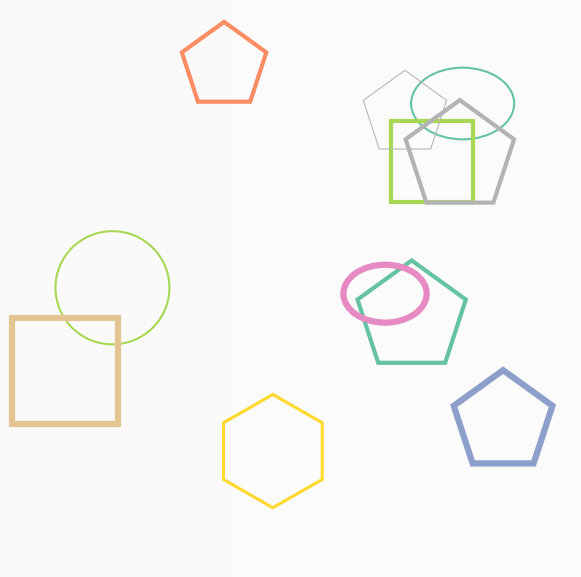[{"shape": "pentagon", "thickness": 2, "radius": 0.49, "center": [0.708, 0.45]}, {"shape": "oval", "thickness": 1, "radius": 0.44, "center": [0.796, 0.82]}, {"shape": "pentagon", "thickness": 2, "radius": 0.38, "center": [0.386, 0.885]}, {"shape": "pentagon", "thickness": 3, "radius": 0.45, "center": [0.866, 0.269]}, {"shape": "oval", "thickness": 3, "radius": 0.36, "center": [0.662, 0.491]}, {"shape": "circle", "thickness": 1, "radius": 0.49, "center": [0.193, 0.501]}, {"shape": "square", "thickness": 2, "radius": 0.35, "center": [0.743, 0.72]}, {"shape": "hexagon", "thickness": 1.5, "radius": 0.49, "center": [0.469, 0.218]}, {"shape": "square", "thickness": 3, "radius": 0.46, "center": [0.112, 0.356]}, {"shape": "pentagon", "thickness": 0.5, "radius": 0.38, "center": [0.697, 0.802]}, {"shape": "pentagon", "thickness": 2, "radius": 0.49, "center": [0.791, 0.728]}]